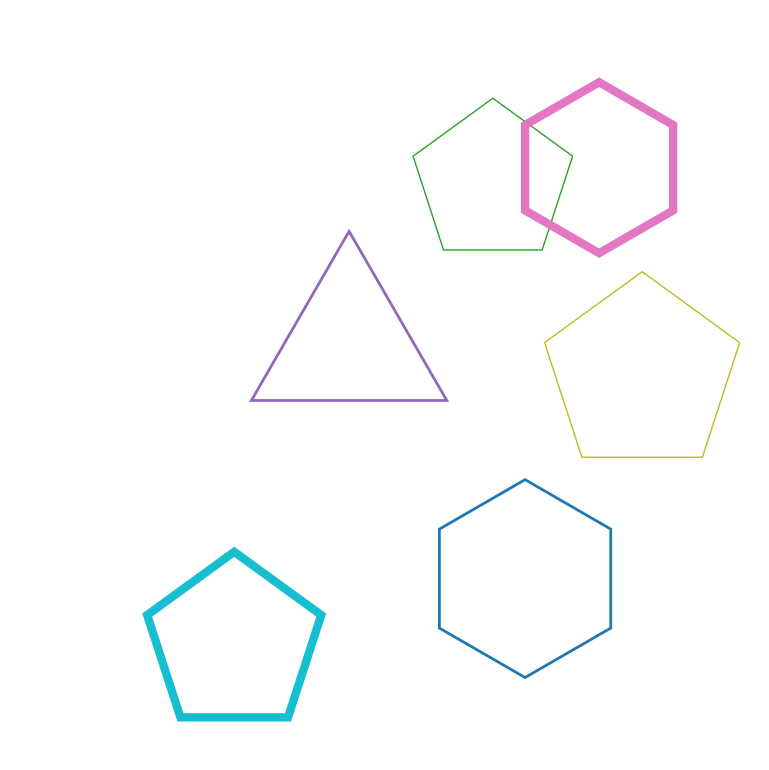[{"shape": "hexagon", "thickness": 1, "radius": 0.64, "center": [0.682, 0.249]}, {"shape": "pentagon", "thickness": 0.5, "radius": 0.54, "center": [0.64, 0.763]}, {"shape": "triangle", "thickness": 1, "radius": 0.73, "center": [0.453, 0.553]}, {"shape": "hexagon", "thickness": 3, "radius": 0.55, "center": [0.778, 0.782]}, {"shape": "pentagon", "thickness": 0.5, "radius": 0.67, "center": [0.834, 0.514]}, {"shape": "pentagon", "thickness": 3, "radius": 0.59, "center": [0.304, 0.165]}]